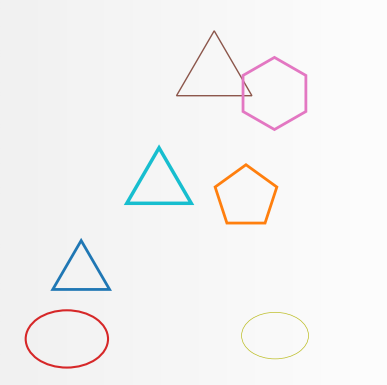[{"shape": "triangle", "thickness": 2, "radius": 0.42, "center": [0.209, 0.29]}, {"shape": "pentagon", "thickness": 2, "radius": 0.42, "center": [0.635, 0.488]}, {"shape": "oval", "thickness": 1.5, "radius": 0.53, "center": [0.173, 0.12]}, {"shape": "triangle", "thickness": 1, "radius": 0.56, "center": [0.553, 0.808]}, {"shape": "hexagon", "thickness": 2, "radius": 0.47, "center": [0.708, 0.757]}, {"shape": "oval", "thickness": 0.5, "radius": 0.43, "center": [0.71, 0.128]}, {"shape": "triangle", "thickness": 2.5, "radius": 0.48, "center": [0.41, 0.52]}]